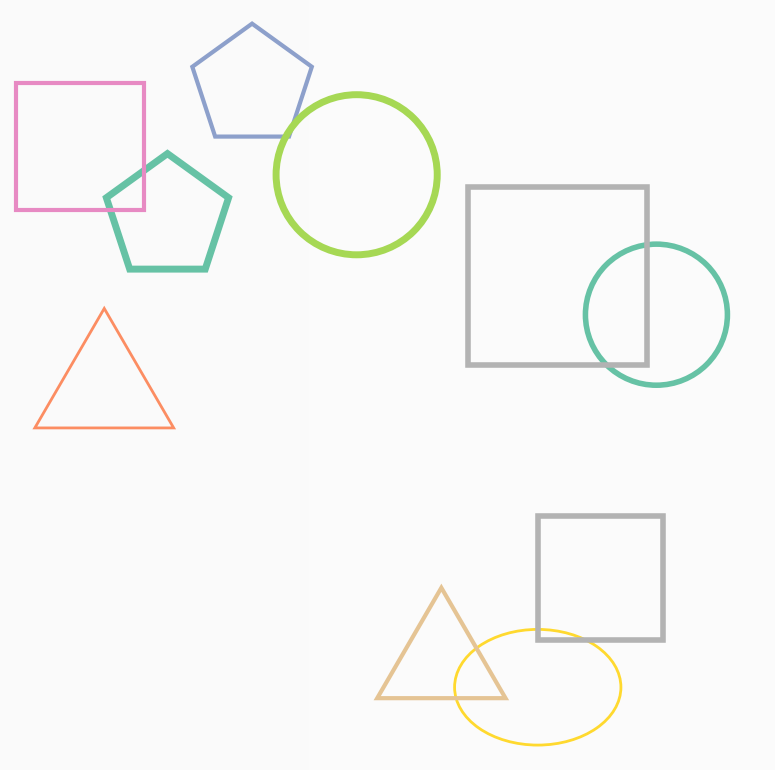[{"shape": "pentagon", "thickness": 2.5, "radius": 0.41, "center": [0.216, 0.718]}, {"shape": "circle", "thickness": 2, "radius": 0.46, "center": [0.847, 0.591]}, {"shape": "triangle", "thickness": 1, "radius": 0.52, "center": [0.135, 0.496]}, {"shape": "pentagon", "thickness": 1.5, "radius": 0.41, "center": [0.325, 0.888]}, {"shape": "square", "thickness": 1.5, "radius": 0.41, "center": [0.103, 0.81]}, {"shape": "circle", "thickness": 2.5, "radius": 0.52, "center": [0.46, 0.773]}, {"shape": "oval", "thickness": 1, "radius": 0.54, "center": [0.694, 0.107]}, {"shape": "triangle", "thickness": 1.5, "radius": 0.48, "center": [0.57, 0.141]}, {"shape": "square", "thickness": 2, "radius": 0.58, "center": [0.719, 0.642]}, {"shape": "square", "thickness": 2, "radius": 0.4, "center": [0.775, 0.25]}]